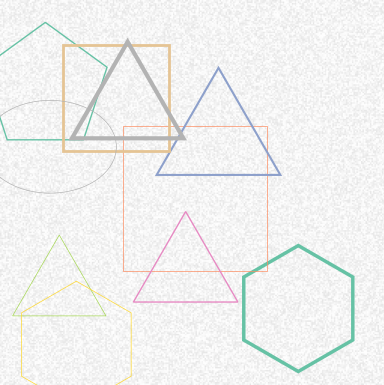[{"shape": "pentagon", "thickness": 1, "radius": 0.84, "center": [0.118, 0.773]}, {"shape": "hexagon", "thickness": 2.5, "radius": 0.82, "center": [0.775, 0.199]}, {"shape": "square", "thickness": 0.5, "radius": 0.94, "center": [0.507, 0.485]}, {"shape": "triangle", "thickness": 1.5, "radius": 0.93, "center": [0.568, 0.638]}, {"shape": "triangle", "thickness": 1, "radius": 0.78, "center": [0.482, 0.294]}, {"shape": "triangle", "thickness": 0.5, "radius": 0.7, "center": [0.154, 0.25]}, {"shape": "hexagon", "thickness": 0.5, "radius": 0.82, "center": [0.198, 0.105]}, {"shape": "square", "thickness": 2, "radius": 0.69, "center": [0.301, 0.746]}, {"shape": "triangle", "thickness": 3, "radius": 0.84, "center": [0.332, 0.724]}, {"shape": "oval", "thickness": 0.5, "radius": 0.86, "center": [0.13, 0.619]}]